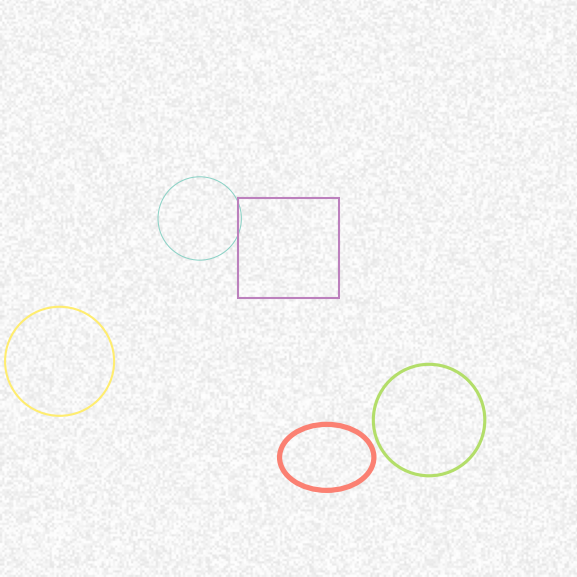[{"shape": "circle", "thickness": 0.5, "radius": 0.36, "center": [0.346, 0.621]}, {"shape": "oval", "thickness": 2.5, "radius": 0.41, "center": [0.566, 0.207]}, {"shape": "circle", "thickness": 1.5, "radius": 0.48, "center": [0.743, 0.272]}, {"shape": "square", "thickness": 1, "radius": 0.43, "center": [0.5, 0.57]}, {"shape": "circle", "thickness": 1, "radius": 0.47, "center": [0.103, 0.374]}]